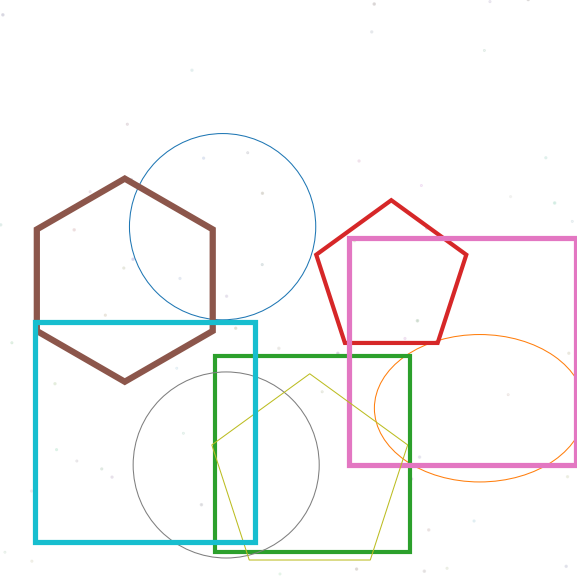[{"shape": "circle", "thickness": 0.5, "radius": 0.81, "center": [0.385, 0.607]}, {"shape": "oval", "thickness": 0.5, "radius": 0.91, "center": [0.831, 0.292]}, {"shape": "square", "thickness": 2, "radius": 0.85, "center": [0.541, 0.213]}, {"shape": "pentagon", "thickness": 2, "radius": 0.68, "center": [0.678, 0.516]}, {"shape": "hexagon", "thickness": 3, "radius": 0.88, "center": [0.216, 0.514]}, {"shape": "square", "thickness": 2.5, "radius": 0.98, "center": [0.801, 0.39]}, {"shape": "circle", "thickness": 0.5, "radius": 0.81, "center": [0.392, 0.194]}, {"shape": "pentagon", "thickness": 0.5, "radius": 0.89, "center": [0.536, 0.174]}, {"shape": "square", "thickness": 2.5, "radius": 0.95, "center": [0.252, 0.251]}]